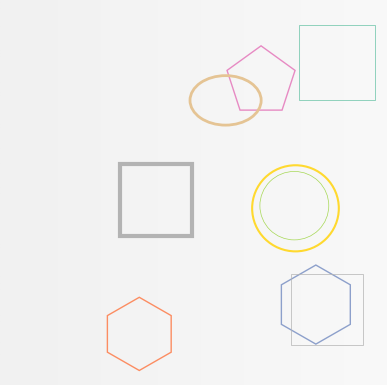[{"shape": "square", "thickness": 0.5, "radius": 0.49, "center": [0.869, 0.838]}, {"shape": "hexagon", "thickness": 1, "radius": 0.48, "center": [0.359, 0.133]}, {"shape": "hexagon", "thickness": 1, "radius": 0.51, "center": [0.815, 0.209]}, {"shape": "pentagon", "thickness": 1, "radius": 0.46, "center": [0.674, 0.789]}, {"shape": "circle", "thickness": 0.5, "radius": 0.44, "center": [0.76, 0.466]}, {"shape": "circle", "thickness": 1.5, "radius": 0.56, "center": [0.763, 0.459]}, {"shape": "oval", "thickness": 2, "radius": 0.46, "center": [0.582, 0.739]}, {"shape": "square", "thickness": 0.5, "radius": 0.46, "center": [0.843, 0.197]}, {"shape": "square", "thickness": 3, "radius": 0.47, "center": [0.402, 0.481]}]